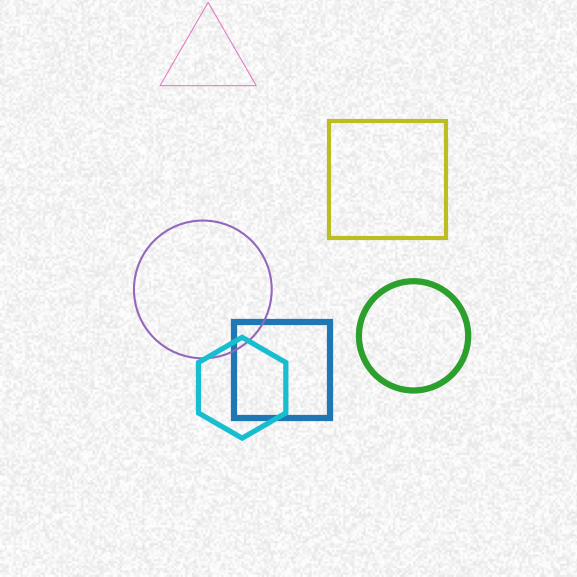[{"shape": "square", "thickness": 3, "radius": 0.42, "center": [0.488, 0.359]}, {"shape": "circle", "thickness": 3, "radius": 0.47, "center": [0.716, 0.418]}, {"shape": "circle", "thickness": 1, "radius": 0.6, "center": [0.351, 0.498]}, {"shape": "triangle", "thickness": 0.5, "radius": 0.48, "center": [0.36, 0.899]}, {"shape": "square", "thickness": 2, "radius": 0.51, "center": [0.671, 0.689]}, {"shape": "hexagon", "thickness": 2.5, "radius": 0.44, "center": [0.419, 0.328]}]